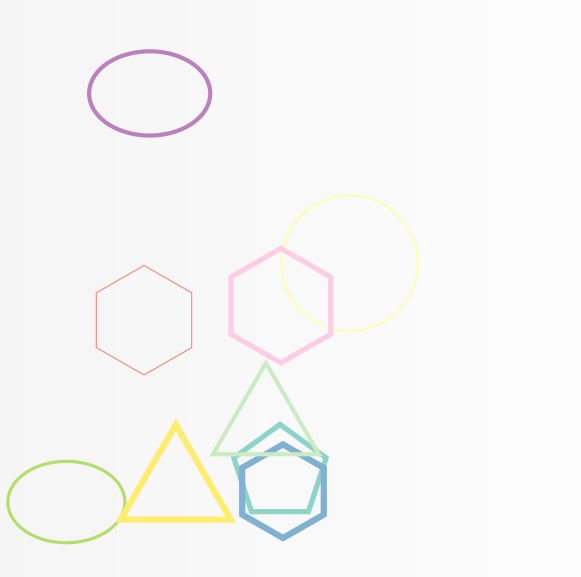[{"shape": "pentagon", "thickness": 2.5, "radius": 0.42, "center": [0.482, 0.181]}, {"shape": "circle", "thickness": 1, "radius": 0.59, "center": [0.602, 0.543]}, {"shape": "hexagon", "thickness": 0.5, "radius": 0.47, "center": [0.248, 0.445]}, {"shape": "hexagon", "thickness": 3, "radius": 0.41, "center": [0.487, 0.149]}, {"shape": "oval", "thickness": 1.5, "radius": 0.5, "center": [0.114, 0.13]}, {"shape": "hexagon", "thickness": 2.5, "radius": 0.5, "center": [0.483, 0.47]}, {"shape": "oval", "thickness": 2, "radius": 0.52, "center": [0.258, 0.837]}, {"shape": "triangle", "thickness": 2, "radius": 0.53, "center": [0.457, 0.265]}, {"shape": "triangle", "thickness": 3, "radius": 0.55, "center": [0.302, 0.154]}]